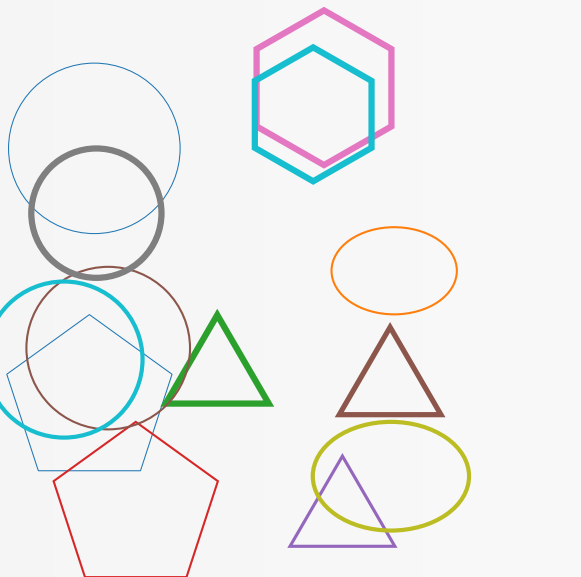[{"shape": "circle", "thickness": 0.5, "radius": 0.74, "center": [0.162, 0.742]}, {"shape": "pentagon", "thickness": 0.5, "radius": 0.75, "center": [0.154, 0.305]}, {"shape": "oval", "thickness": 1, "radius": 0.54, "center": [0.678, 0.53]}, {"shape": "triangle", "thickness": 3, "radius": 0.51, "center": [0.374, 0.351]}, {"shape": "pentagon", "thickness": 1, "radius": 0.74, "center": [0.234, 0.12]}, {"shape": "triangle", "thickness": 1.5, "radius": 0.52, "center": [0.589, 0.105]}, {"shape": "triangle", "thickness": 2.5, "radius": 0.51, "center": [0.671, 0.332]}, {"shape": "circle", "thickness": 1, "radius": 0.7, "center": [0.186, 0.396]}, {"shape": "hexagon", "thickness": 3, "radius": 0.67, "center": [0.557, 0.847]}, {"shape": "circle", "thickness": 3, "radius": 0.56, "center": [0.166, 0.63]}, {"shape": "oval", "thickness": 2, "radius": 0.67, "center": [0.673, 0.175]}, {"shape": "circle", "thickness": 2, "radius": 0.68, "center": [0.11, 0.377]}, {"shape": "hexagon", "thickness": 3, "radius": 0.58, "center": [0.539, 0.801]}]